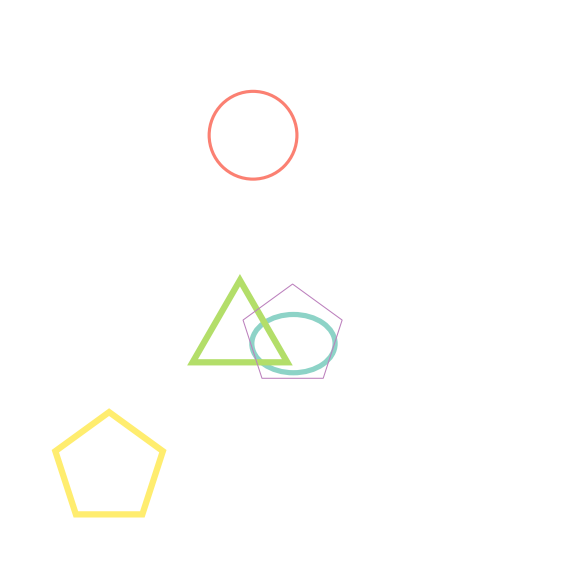[{"shape": "oval", "thickness": 2.5, "radius": 0.36, "center": [0.508, 0.404]}, {"shape": "circle", "thickness": 1.5, "radius": 0.38, "center": [0.438, 0.765]}, {"shape": "triangle", "thickness": 3, "radius": 0.47, "center": [0.415, 0.419]}, {"shape": "pentagon", "thickness": 0.5, "radius": 0.45, "center": [0.507, 0.417]}, {"shape": "pentagon", "thickness": 3, "radius": 0.49, "center": [0.189, 0.188]}]